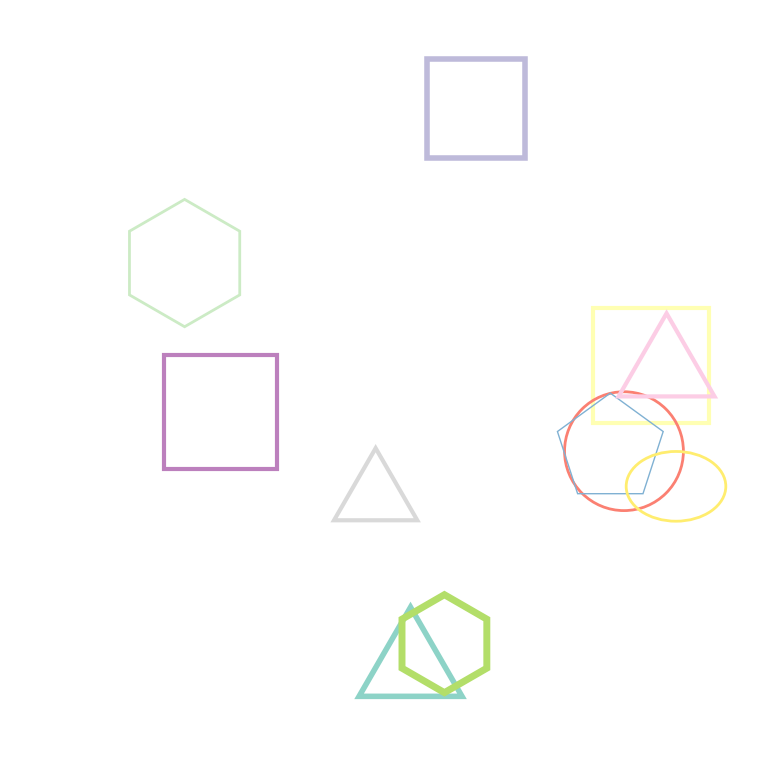[{"shape": "triangle", "thickness": 2, "radius": 0.39, "center": [0.533, 0.134]}, {"shape": "square", "thickness": 1.5, "radius": 0.38, "center": [0.846, 0.526]}, {"shape": "square", "thickness": 2, "radius": 0.32, "center": [0.618, 0.859]}, {"shape": "circle", "thickness": 1, "radius": 0.39, "center": [0.81, 0.414]}, {"shape": "pentagon", "thickness": 0.5, "radius": 0.36, "center": [0.793, 0.417]}, {"shape": "hexagon", "thickness": 2.5, "radius": 0.32, "center": [0.577, 0.164]}, {"shape": "triangle", "thickness": 1.5, "radius": 0.36, "center": [0.866, 0.521]}, {"shape": "triangle", "thickness": 1.5, "radius": 0.31, "center": [0.488, 0.356]}, {"shape": "square", "thickness": 1.5, "radius": 0.37, "center": [0.286, 0.465]}, {"shape": "hexagon", "thickness": 1, "radius": 0.41, "center": [0.24, 0.658]}, {"shape": "oval", "thickness": 1, "radius": 0.32, "center": [0.878, 0.368]}]